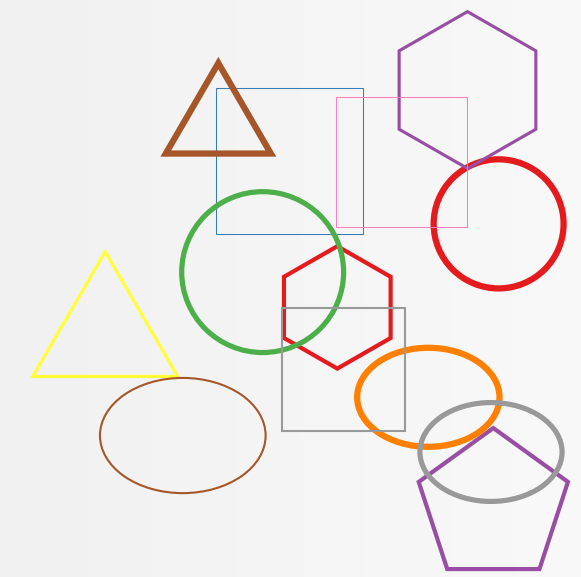[{"shape": "hexagon", "thickness": 2, "radius": 0.53, "center": [0.58, 0.467]}, {"shape": "circle", "thickness": 3, "radius": 0.56, "center": [0.858, 0.611]}, {"shape": "square", "thickness": 0.5, "radius": 0.63, "center": [0.498, 0.721]}, {"shape": "circle", "thickness": 2.5, "radius": 0.7, "center": [0.452, 0.528]}, {"shape": "pentagon", "thickness": 2, "radius": 0.67, "center": [0.849, 0.123]}, {"shape": "hexagon", "thickness": 1.5, "radius": 0.68, "center": [0.804, 0.843]}, {"shape": "oval", "thickness": 3, "radius": 0.61, "center": [0.737, 0.311]}, {"shape": "triangle", "thickness": 1.5, "radius": 0.72, "center": [0.181, 0.419]}, {"shape": "oval", "thickness": 1, "radius": 0.71, "center": [0.314, 0.245]}, {"shape": "triangle", "thickness": 3, "radius": 0.52, "center": [0.376, 0.785]}, {"shape": "square", "thickness": 0.5, "radius": 0.56, "center": [0.691, 0.719]}, {"shape": "oval", "thickness": 2.5, "radius": 0.61, "center": [0.845, 0.216]}, {"shape": "square", "thickness": 1, "radius": 0.53, "center": [0.591, 0.359]}]